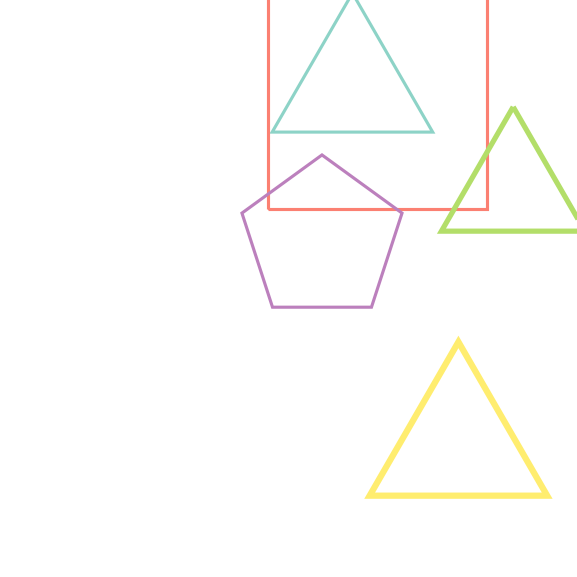[{"shape": "triangle", "thickness": 1.5, "radius": 0.8, "center": [0.61, 0.851]}, {"shape": "square", "thickness": 1.5, "radius": 0.95, "center": [0.654, 0.826]}, {"shape": "triangle", "thickness": 2.5, "radius": 0.72, "center": [0.889, 0.671]}, {"shape": "pentagon", "thickness": 1.5, "radius": 0.73, "center": [0.558, 0.585]}, {"shape": "triangle", "thickness": 3, "radius": 0.89, "center": [0.794, 0.23]}]